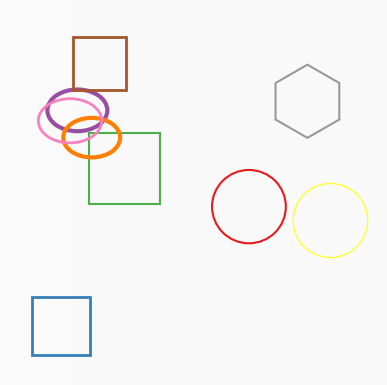[{"shape": "circle", "thickness": 1.5, "radius": 0.48, "center": [0.642, 0.463]}, {"shape": "square", "thickness": 2, "radius": 0.38, "center": [0.158, 0.153]}, {"shape": "square", "thickness": 1.5, "radius": 0.46, "center": [0.321, 0.561]}, {"shape": "oval", "thickness": 3, "radius": 0.39, "center": [0.2, 0.713]}, {"shape": "oval", "thickness": 3, "radius": 0.37, "center": [0.237, 0.643]}, {"shape": "circle", "thickness": 1, "radius": 0.48, "center": [0.853, 0.427]}, {"shape": "square", "thickness": 2, "radius": 0.34, "center": [0.257, 0.836]}, {"shape": "oval", "thickness": 2, "radius": 0.41, "center": [0.181, 0.686]}, {"shape": "hexagon", "thickness": 1.5, "radius": 0.47, "center": [0.793, 0.737]}]